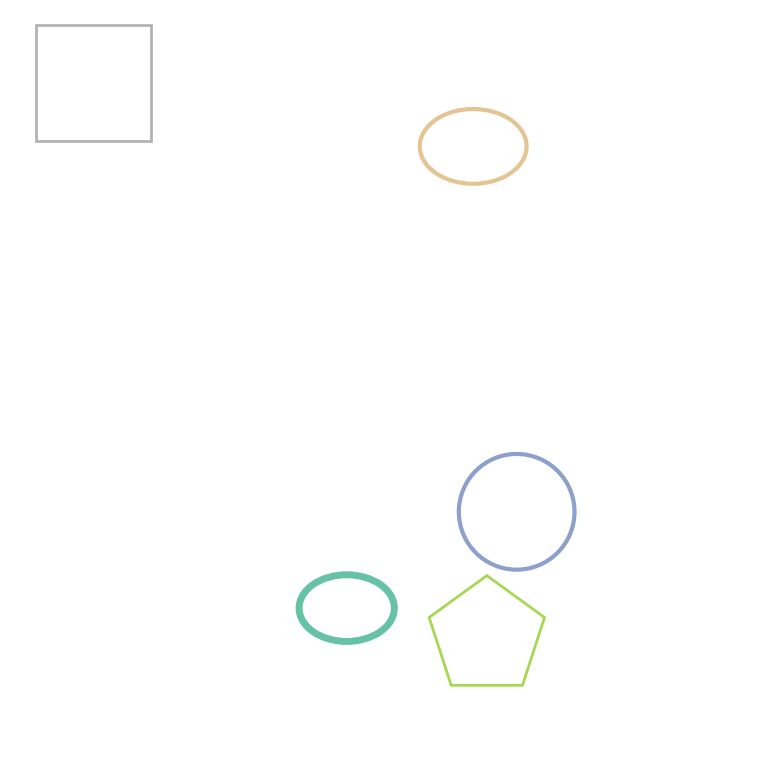[{"shape": "oval", "thickness": 2.5, "radius": 0.31, "center": [0.45, 0.21]}, {"shape": "circle", "thickness": 1.5, "radius": 0.38, "center": [0.671, 0.335]}, {"shape": "pentagon", "thickness": 1, "radius": 0.39, "center": [0.632, 0.174]}, {"shape": "oval", "thickness": 1.5, "radius": 0.35, "center": [0.615, 0.81]}, {"shape": "square", "thickness": 1, "radius": 0.37, "center": [0.122, 0.892]}]